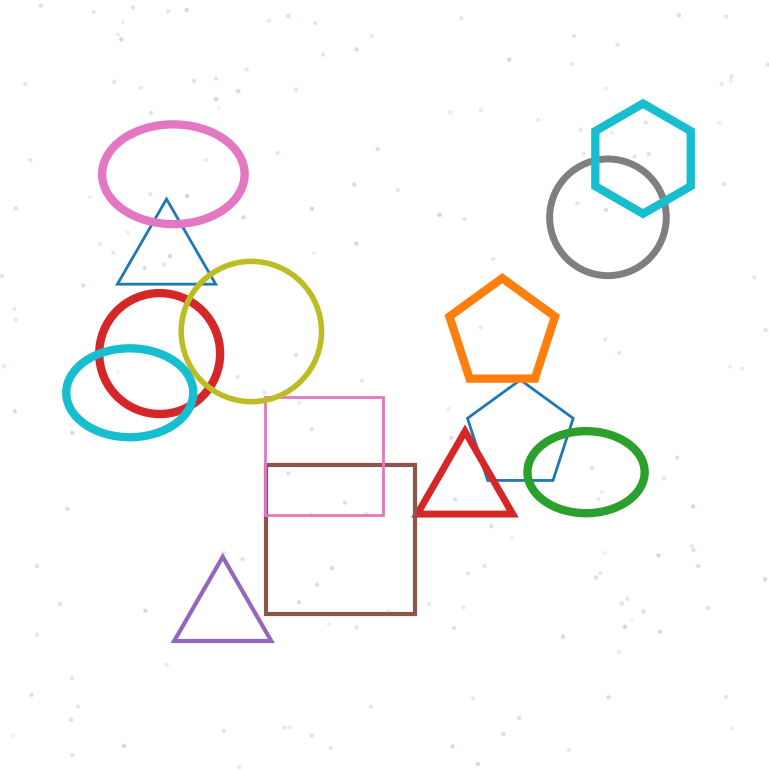[{"shape": "pentagon", "thickness": 1, "radius": 0.36, "center": [0.676, 0.434]}, {"shape": "triangle", "thickness": 1, "radius": 0.37, "center": [0.216, 0.668]}, {"shape": "pentagon", "thickness": 3, "radius": 0.36, "center": [0.652, 0.567]}, {"shape": "oval", "thickness": 3, "radius": 0.38, "center": [0.761, 0.387]}, {"shape": "circle", "thickness": 3, "radius": 0.39, "center": [0.207, 0.541]}, {"shape": "triangle", "thickness": 2.5, "radius": 0.36, "center": [0.604, 0.368]}, {"shape": "triangle", "thickness": 1.5, "radius": 0.36, "center": [0.289, 0.204]}, {"shape": "square", "thickness": 1.5, "radius": 0.48, "center": [0.442, 0.3]}, {"shape": "oval", "thickness": 3, "radius": 0.46, "center": [0.225, 0.774]}, {"shape": "square", "thickness": 1, "radius": 0.38, "center": [0.421, 0.408]}, {"shape": "circle", "thickness": 2.5, "radius": 0.38, "center": [0.79, 0.718]}, {"shape": "circle", "thickness": 2, "radius": 0.46, "center": [0.326, 0.569]}, {"shape": "hexagon", "thickness": 3, "radius": 0.36, "center": [0.835, 0.794]}, {"shape": "oval", "thickness": 3, "radius": 0.41, "center": [0.169, 0.49]}]